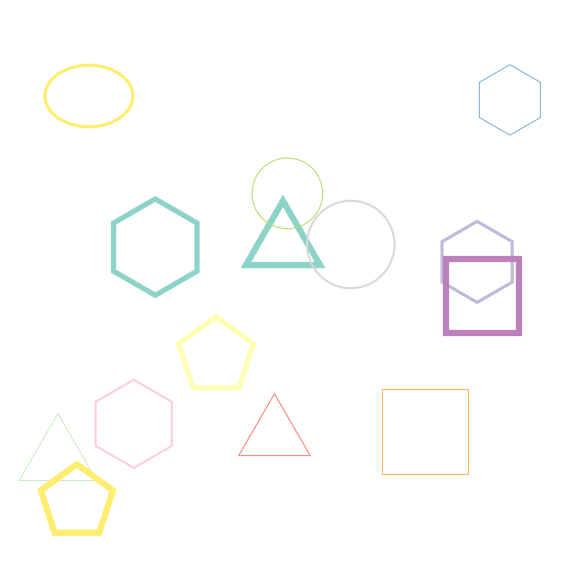[{"shape": "triangle", "thickness": 3, "radius": 0.37, "center": [0.49, 0.577]}, {"shape": "hexagon", "thickness": 2.5, "radius": 0.42, "center": [0.269, 0.571]}, {"shape": "pentagon", "thickness": 2.5, "radius": 0.34, "center": [0.374, 0.383]}, {"shape": "hexagon", "thickness": 1.5, "radius": 0.35, "center": [0.826, 0.546]}, {"shape": "triangle", "thickness": 0.5, "radius": 0.36, "center": [0.475, 0.246]}, {"shape": "hexagon", "thickness": 0.5, "radius": 0.31, "center": [0.883, 0.826]}, {"shape": "square", "thickness": 0.5, "radius": 0.37, "center": [0.736, 0.252]}, {"shape": "circle", "thickness": 0.5, "radius": 0.31, "center": [0.498, 0.664]}, {"shape": "hexagon", "thickness": 1, "radius": 0.38, "center": [0.232, 0.265]}, {"shape": "circle", "thickness": 1, "radius": 0.38, "center": [0.607, 0.576]}, {"shape": "square", "thickness": 3, "radius": 0.32, "center": [0.835, 0.486]}, {"shape": "triangle", "thickness": 0.5, "radius": 0.39, "center": [0.1, 0.206]}, {"shape": "oval", "thickness": 1.5, "radius": 0.38, "center": [0.154, 0.833]}, {"shape": "pentagon", "thickness": 3, "radius": 0.33, "center": [0.133, 0.13]}]